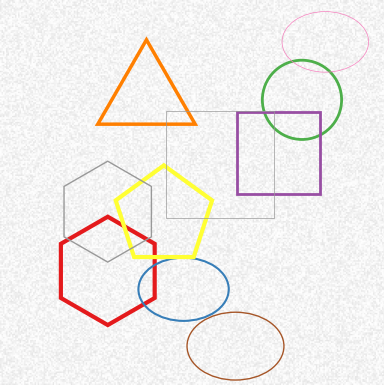[{"shape": "hexagon", "thickness": 3, "radius": 0.7, "center": [0.28, 0.296]}, {"shape": "oval", "thickness": 1.5, "radius": 0.59, "center": [0.477, 0.249]}, {"shape": "circle", "thickness": 2, "radius": 0.51, "center": [0.784, 0.741]}, {"shape": "square", "thickness": 2, "radius": 0.54, "center": [0.724, 0.602]}, {"shape": "triangle", "thickness": 2.5, "radius": 0.73, "center": [0.38, 0.75]}, {"shape": "pentagon", "thickness": 3, "radius": 0.66, "center": [0.426, 0.439]}, {"shape": "oval", "thickness": 1, "radius": 0.63, "center": [0.612, 0.101]}, {"shape": "oval", "thickness": 0.5, "radius": 0.56, "center": [0.845, 0.891]}, {"shape": "hexagon", "thickness": 1, "radius": 0.66, "center": [0.28, 0.45]}, {"shape": "square", "thickness": 0.5, "radius": 0.7, "center": [0.572, 0.572]}]